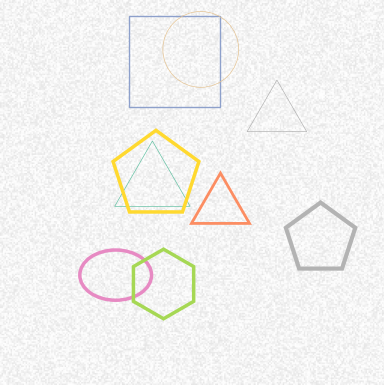[{"shape": "triangle", "thickness": 0.5, "radius": 0.57, "center": [0.396, 0.521]}, {"shape": "triangle", "thickness": 2, "radius": 0.44, "center": [0.573, 0.463]}, {"shape": "square", "thickness": 1, "radius": 0.59, "center": [0.453, 0.84]}, {"shape": "oval", "thickness": 2.5, "radius": 0.47, "center": [0.3, 0.285]}, {"shape": "hexagon", "thickness": 2.5, "radius": 0.45, "center": [0.425, 0.262]}, {"shape": "pentagon", "thickness": 2.5, "radius": 0.59, "center": [0.405, 0.544]}, {"shape": "circle", "thickness": 0.5, "radius": 0.49, "center": [0.522, 0.872]}, {"shape": "pentagon", "thickness": 3, "radius": 0.47, "center": [0.833, 0.379]}, {"shape": "triangle", "thickness": 0.5, "radius": 0.45, "center": [0.719, 0.703]}]